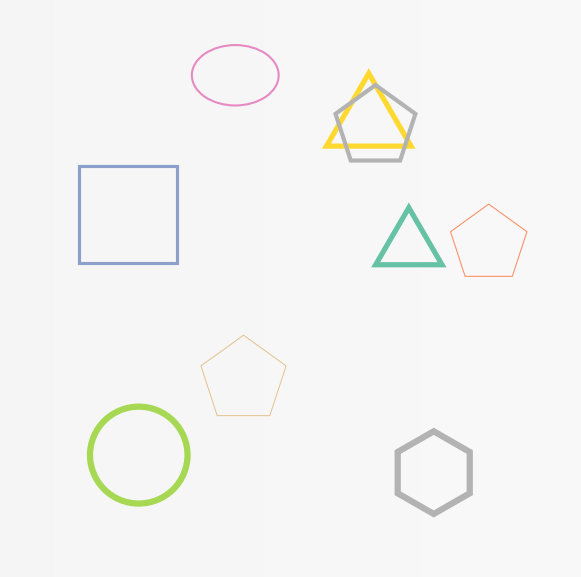[{"shape": "triangle", "thickness": 2.5, "radius": 0.33, "center": [0.703, 0.574]}, {"shape": "pentagon", "thickness": 0.5, "radius": 0.35, "center": [0.841, 0.577]}, {"shape": "square", "thickness": 1.5, "radius": 0.42, "center": [0.221, 0.628]}, {"shape": "oval", "thickness": 1, "radius": 0.37, "center": [0.405, 0.869]}, {"shape": "circle", "thickness": 3, "radius": 0.42, "center": [0.239, 0.211]}, {"shape": "triangle", "thickness": 2.5, "radius": 0.42, "center": [0.634, 0.788]}, {"shape": "pentagon", "thickness": 0.5, "radius": 0.39, "center": [0.419, 0.342]}, {"shape": "hexagon", "thickness": 3, "radius": 0.36, "center": [0.746, 0.181]}, {"shape": "pentagon", "thickness": 2, "radius": 0.36, "center": [0.646, 0.78]}]